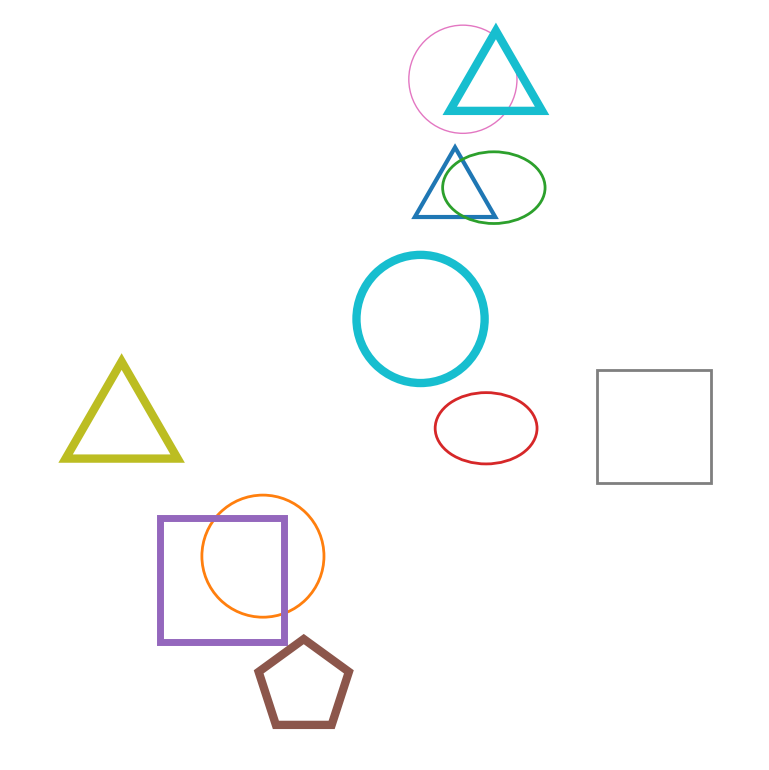[{"shape": "triangle", "thickness": 1.5, "radius": 0.3, "center": [0.591, 0.748]}, {"shape": "circle", "thickness": 1, "radius": 0.4, "center": [0.341, 0.278]}, {"shape": "oval", "thickness": 1, "radius": 0.33, "center": [0.641, 0.756]}, {"shape": "oval", "thickness": 1, "radius": 0.33, "center": [0.631, 0.444]}, {"shape": "square", "thickness": 2.5, "radius": 0.4, "center": [0.289, 0.247]}, {"shape": "pentagon", "thickness": 3, "radius": 0.31, "center": [0.395, 0.108]}, {"shape": "circle", "thickness": 0.5, "radius": 0.35, "center": [0.601, 0.897]}, {"shape": "square", "thickness": 1, "radius": 0.37, "center": [0.849, 0.446]}, {"shape": "triangle", "thickness": 3, "radius": 0.42, "center": [0.158, 0.446]}, {"shape": "circle", "thickness": 3, "radius": 0.42, "center": [0.546, 0.586]}, {"shape": "triangle", "thickness": 3, "radius": 0.35, "center": [0.644, 0.891]}]